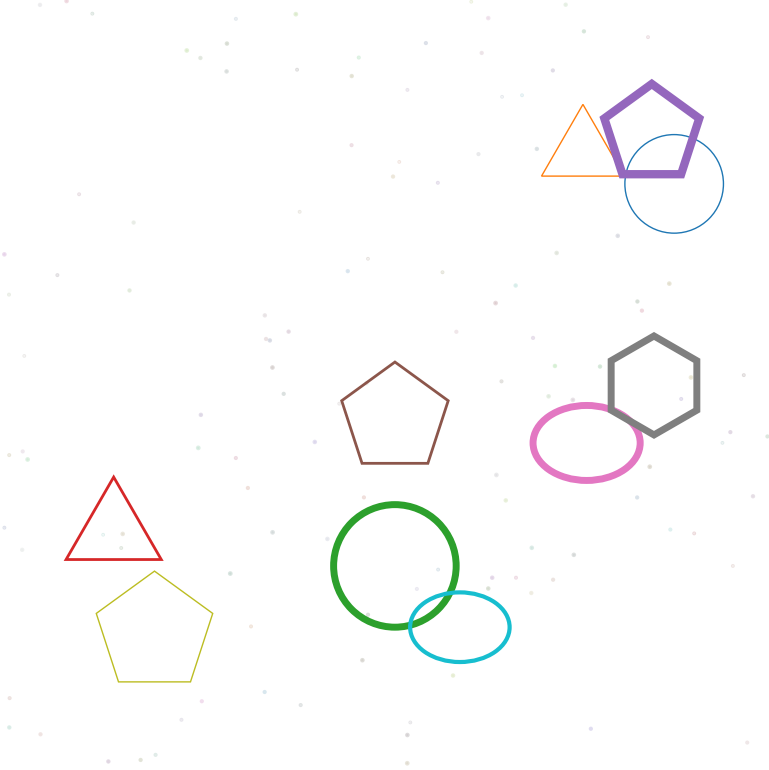[{"shape": "circle", "thickness": 0.5, "radius": 0.32, "center": [0.876, 0.761]}, {"shape": "triangle", "thickness": 0.5, "radius": 0.31, "center": [0.757, 0.802]}, {"shape": "circle", "thickness": 2.5, "radius": 0.4, "center": [0.513, 0.265]}, {"shape": "triangle", "thickness": 1, "radius": 0.36, "center": [0.148, 0.309]}, {"shape": "pentagon", "thickness": 3, "radius": 0.32, "center": [0.846, 0.826]}, {"shape": "pentagon", "thickness": 1, "radius": 0.36, "center": [0.513, 0.457]}, {"shape": "oval", "thickness": 2.5, "radius": 0.35, "center": [0.762, 0.425]}, {"shape": "hexagon", "thickness": 2.5, "radius": 0.32, "center": [0.849, 0.499]}, {"shape": "pentagon", "thickness": 0.5, "radius": 0.4, "center": [0.201, 0.179]}, {"shape": "oval", "thickness": 1.5, "radius": 0.32, "center": [0.597, 0.185]}]